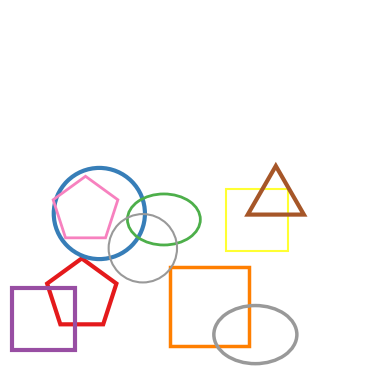[{"shape": "pentagon", "thickness": 3, "radius": 0.47, "center": [0.212, 0.234]}, {"shape": "circle", "thickness": 3, "radius": 0.59, "center": [0.258, 0.445]}, {"shape": "oval", "thickness": 2, "radius": 0.47, "center": [0.426, 0.43]}, {"shape": "square", "thickness": 3, "radius": 0.41, "center": [0.114, 0.172]}, {"shape": "square", "thickness": 2.5, "radius": 0.51, "center": [0.545, 0.204]}, {"shape": "square", "thickness": 1.5, "radius": 0.4, "center": [0.668, 0.429]}, {"shape": "triangle", "thickness": 3, "radius": 0.42, "center": [0.716, 0.485]}, {"shape": "pentagon", "thickness": 2, "radius": 0.44, "center": [0.222, 0.454]}, {"shape": "circle", "thickness": 1.5, "radius": 0.44, "center": [0.371, 0.355]}, {"shape": "oval", "thickness": 2.5, "radius": 0.54, "center": [0.663, 0.131]}]